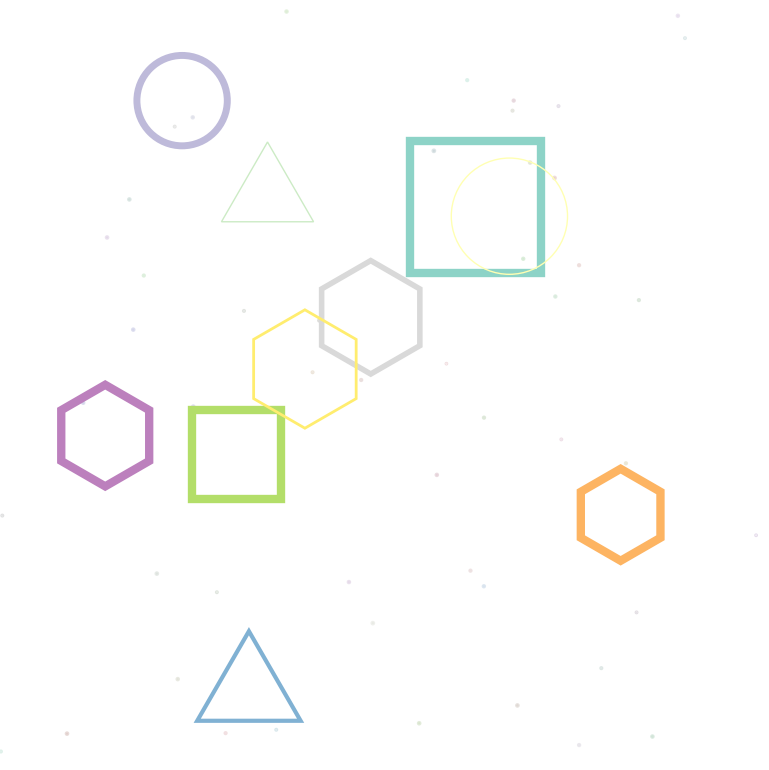[{"shape": "square", "thickness": 3, "radius": 0.43, "center": [0.618, 0.731]}, {"shape": "circle", "thickness": 0.5, "radius": 0.38, "center": [0.662, 0.719]}, {"shape": "circle", "thickness": 2.5, "radius": 0.29, "center": [0.236, 0.869]}, {"shape": "triangle", "thickness": 1.5, "radius": 0.39, "center": [0.323, 0.103]}, {"shape": "hexagon", "thickness": 3, "radius": 0.3, "center": [0.806, 0.331]}, {"shape": "square", "thickness": 3, "radius": 0.29, "center": [0.307, 0.41]}, {"shape": "hexagon", "thickness": 2, "radius": 0.37, "center": [0.481, 0.588]}, {"shape": "hexagon", "thickness": 3, "radius": 0.33, "center": [0.137, 0.434]}, {"shape": "triangle", "thickness": 0.5, "radius": 0.35, "center": [0.347, 0.747]}, {"shape": "hexagon", "thickness": 1, "radius": 0.38, "center": [0.396, 0.521]}]